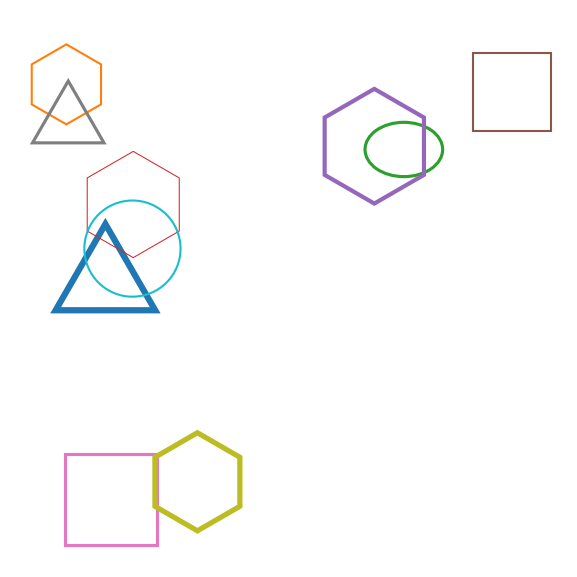[{"shape": "triangle", "thickness": 3, "radius": 0.5, "center": [0.183, 0.512]}, {"shape": "hexagon", "thickness": 1, "radius": 0.35, "center": [0.115, 0.853]}, {"shape": "oval", "thickness": 1.5, "radius": 0.34, "center": [0.699, 0.74]}, {"shape": "hexagon", "thickness": 0.5, "radius": 0.46, "center": [0.231, 0.645]}, {"shape": "hexagon", "thickness": 2, "radius": 0.5, "center": [0.648, 0.746]}, {"shape": "square", "thickness": 1, "radius": 0.34, "center": [0.887, 0.839]}, {"shape": "square", "thickness": 1.5, "radius": 0.4, "center": [0.193, 0.134]}, {"shape": "triangle", "thickness": 1.5, "radius": 0.36, "center": [0.118, 0.787]}, {"shape": "hexagon", "thickness": 2.5, "radius": 0.42, "center": [0.342, 0.165]}, {"shape": "circle", "thickness": 1, "radius": 0.42, "center": [0.229, 0.569]}]